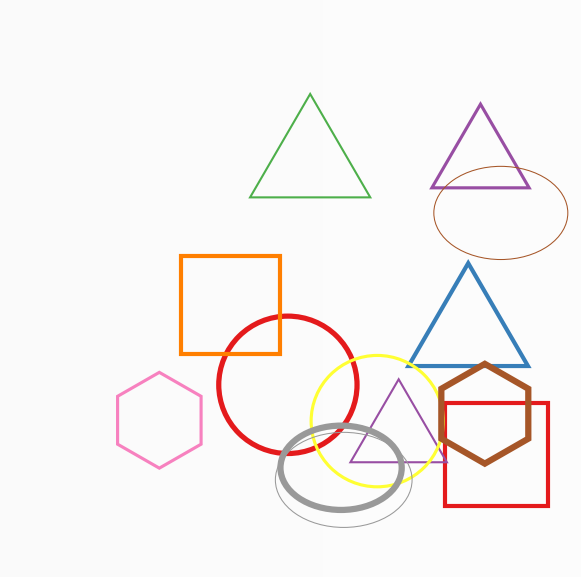[{"shape": "circle", "thickness": 2.5, "radius": 0.59, "center": [0.495, 0.333]}, {"shape": "square", "thickness": 2, "radius": 0.45, "center": [0.854, 0.211]}, {"shape": "triangle", "thickness": 2, "radius": 0.59, "center": [0.806, 0.425]}, {"shape": "triangle", "thickness": 1, "radius": 0.6, "center": [0.534, 0.717]}, {"shape": "triangle", "thickness": 1.5, "radius": 0.48, "center": [0.827, 0.722]}, {"shape": "triangle", "thickness": 1, "radius": 0.48, "center": [0.686, 0.247]}, {"shape": "square", "thickness": 2, "radius": 0.42, "center": [0.396, 0.471]}, {"shape": "circle", "thickness": 1.5, "radius": 0.57, "center": [0.649, 0.27]}, {"shape": "hexagon", "thickness": 3, "radius": 0.43, "center": [0.834, 0.283]}, {"shape": "oval", "thickness": 0.5, "radius": 0.58, "center": [0.862, 0.63]}, {"shape": "hexagon", "thickness": 1.5, "radius": 0.41, "center": [0.274, 0.271]}, {"shape": "oval", "thickness": 3, "radius": 0.52, "center": [0.587, 0.189]}, {"shape": "oval", "thickness": 0.5, "radius": 0.59, "center": [0.591, 0.168]}]